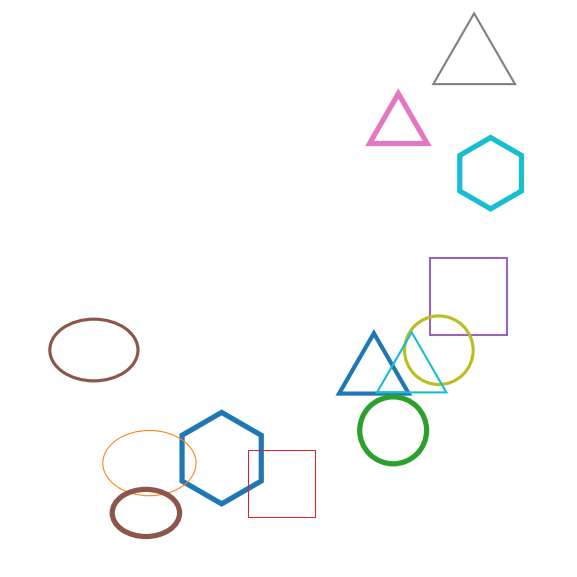[{"shape": "triangle", "thickness": 2, "radius": 0.35, "center": [0.647, 0.352]}, {"shape": "hexagon", "thickness": 2.5, "radius": 0.4, "center": [0.384, 0.206]}, {"shape": "oval", "thickness": 0.5, "radius": 0.4, "center": [0.259, 0.197]}, {"shape": "circle", "thickness": 2.5, "radius": 0.29, "center": [0.681, 0.254]}, {"shape": "square", "thickness": 0.5, "radius": 0.29, "center": [0.487, 0.162]}, {"shape": "square", "thickness": 1, "radius": 0.33, "center": [0.812, 0.485]}, {"shape": "oval", "thickness": 1.5, "radius": 0.38, "center": [0.163, 0.393]}, {"shape": "oval", "thickness": 2.5, "radius": 0.29, "center": [0.253, 0.111]}, {"shape": "triangle", "thickness": 2.5, "radius": 0.29, "center": [0.69, 0.779]}, {"shape": "triangle", "thickness": 1, "radius": 0.41, "center": [0.821, 0.894]}, {"shape": "circle", "thickness": 1.5, "radius": 0.3, "center": [0.76, 0.393]}, {"shape": "hexagon", "thickness": 2.5, "radius": 0.31, "center": [0.85, 0.699]}, {"shape": "triangle", "thickness": 1, "radius": 0.35, "center": [0.713, 0.354]}]